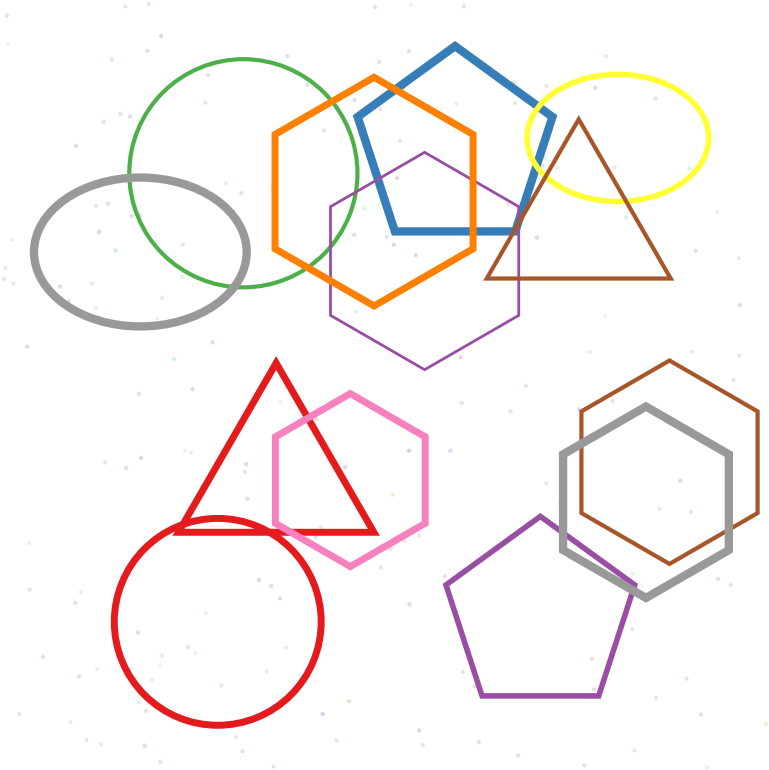[{"shape": "circle", "thickness": 2.5, "radius": 0.67, "center": [0.283, 0.192]}, {"shape": "triangle", "thickness": 2.5, "radius": 0.73, "center": [0.359, 0.382]}, {"shape": "pentagon", "thickness": 3, "radius": 0.67, "center": [0.591, 0.807]}, {"shape": "circle", "thickness": 1.5, "radius": 0.74, "center": [0.316, 0.775]}, {"shape": "pentagon", "thickness": 2, "radius": 0.64, "center": [0.702, 0.2]}, {"shape": "hexagon", "thickness": 1, "radius": 0.71, "center": [0.551, 0.661]}, {"shape": "hexagon", "thickness": 2.5, "radius": 0.74, "center": [0.486, 0.751]}, {"shape": "oval", "thickness": 2, "radius": 0.59, "center": [0.802, 0.821]}, {"shape": "triangle", "thickness": 1.5, "radius": 0.69, "center": [0.752, 0.707]}, {"shape": "hexagon", "thickness": 1.5, "radius": 0.66, "center": [0.869, 0.4]}, {"shape": "hexagon", "thickness": 2.5, "radius": 0.56, "center": [0.455, 0.377]}, {"shape": "oval", "thickness": 3, "radius": 0.69, "center": [0.182, 0.673]}, {"shape": "hexagon", "thickness": 3, "radius": 0.62, "center": [0.839, 0.348]}]